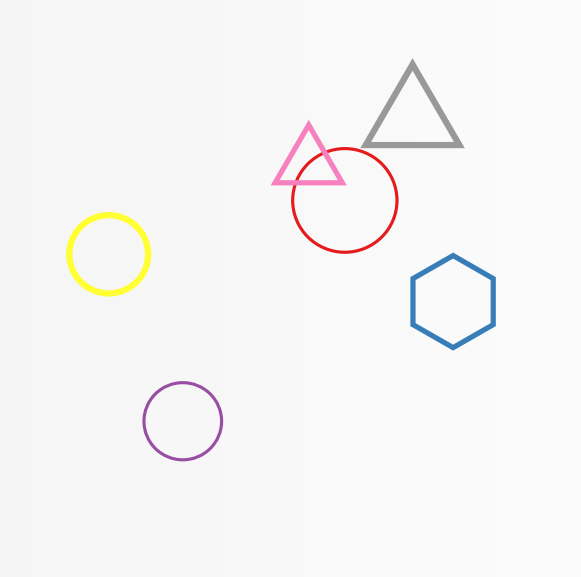[{"shape": "circle", "thickness": 1.5, "radius": 0.45, "center": [0.593, 0.652]}, {"shape": "hexagon", "thickness": 2.5, "radius": 0.4, "center": [0.78, 0.477]}, {"shape": "circle", "thickness": 1.5, "radius": 0.33, "center": [0.314, 0.27]}, {"shape": "circle", "thickness": 3, "radius": 0.34, "center": [0.187, 0.559]}, {"shape": "triangle", "thickness": 2.5, "radius": 0.33, "center": [0.531, 0.716]}, {"shape": "triangle", "thickness": 3, "radius": 0.47, "center": [0.71, 0.794]}]